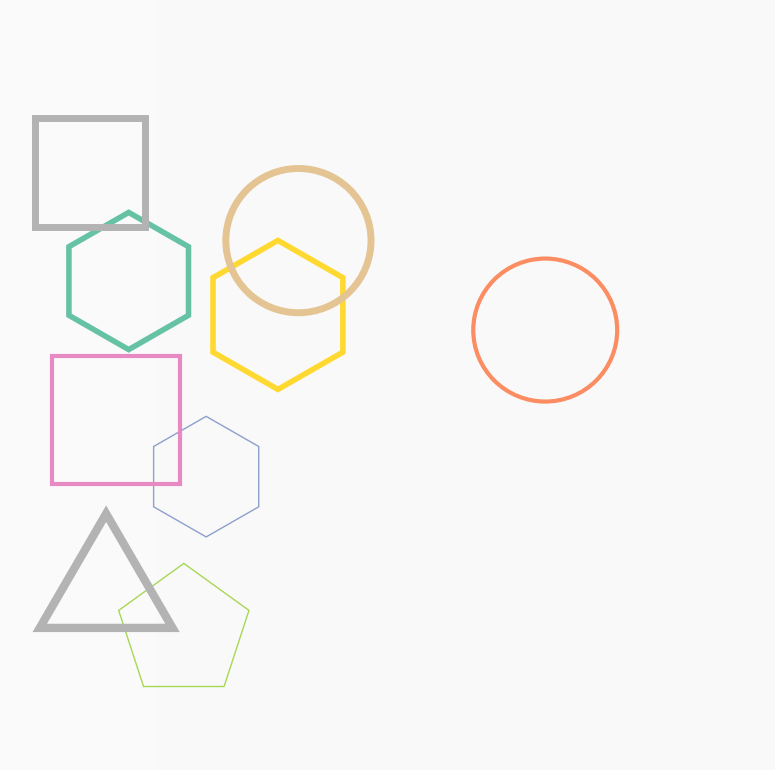[{"shape": "hexagon", "thickness": 2, "radius": 0.45, "center": [0.166, 0.635]}, {"shape": "circle", "thickness": 1.5, "radius": 0.46, "center": [0.704, 0.571]}, {"shape": "hexagon", "thickness": 0.5, "radius": 0.39, "center": [0.266, 0.381]}, {"shape": "square", "thickness": 1.5, "radius": 0.42, "center": [0.15, 0.455]}, {"shape": "pentagon", "thickness": 0.5, "radius": 0.44, "center": [0.237, 0.18]}, {"shape": "hexagon", "thickness": 2, "radius": 0.48, "center": [0.359, 0.591]}, {"shape": "circle", "thickness": 2.5, "radius": 0.47, "center": [0.385, 0.688]}, {"shape": "square", "thickness": 2.5, "radius": 0.35, "center": [0.116, 0.776]}, {"shape": "triangle", "thickness": 3, "radius": 0.49, "center": [0.137, 0.234]}]